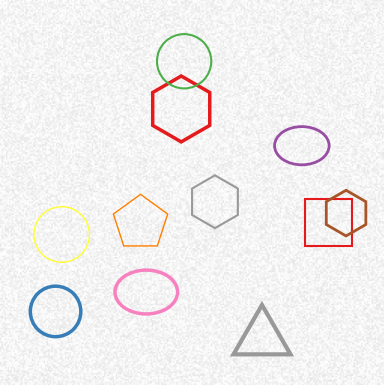[{"shape": "square", "thickness": 1.5, "radius": 0.3, "center": [0.854, 0.422]}, {"shape": "hexagon", "thickness": 2.5, "radius": 0.43, "center": [0.471, 0.717]}, {"shape": "circle", "thickness": 2.5, "radius": 0.33, "center": [0.144, 0.191]}, {"shape": "circle", "thickness": 1.5, "radius": 0.35, "center": [0.478, 0.841]}, {"shape": "oval", "thickness": 2, "radius": 0.35, "center": [0.784, 0.622]}, {"shape": "pentagon", "thickness": 1, "radius": 0.37, "center": [0.365, 0.421]}, {"shape": "circle", "thickness": 1, "radius": 0.36, "center": [0.16, 0.391]}, {"shape": "hexagon", "thickness": 2, "radius": 0.3, "center": [0.899, 0.446]}, {"shape": "oval", "thickness": 2.5, "radius": 0.41, "center": [0.38, 0.241]}, {"shape": "triangle", "thickness": 3, "radius": 0.43, "center": [0.681, 0.122]}, {"shape": "hexagon", "thickness": 1.5, "radius": 0.34, "center": [0.558, 0.476]}]